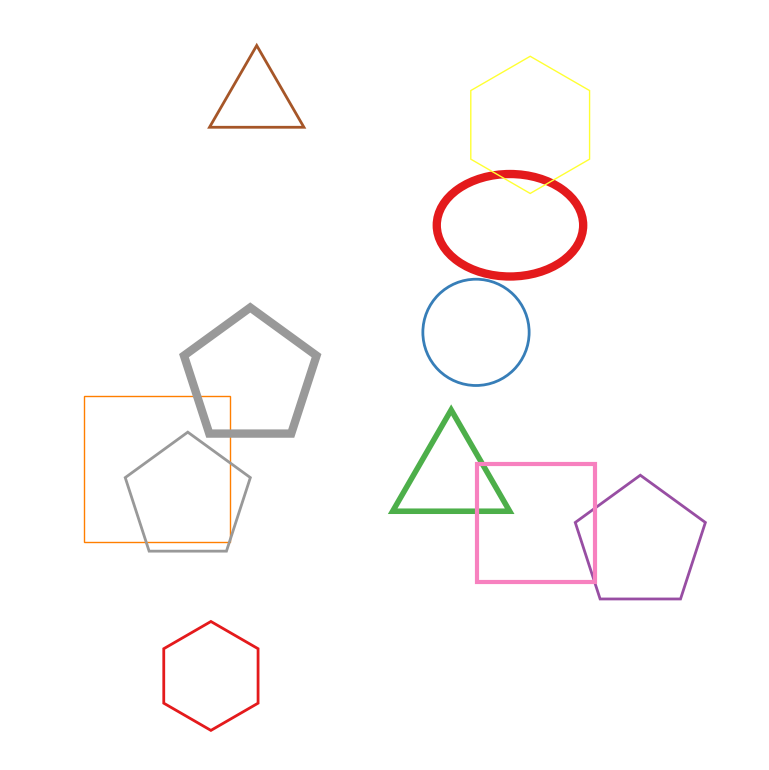[{"shape": "hexagon", "thickness": 1, "radius": 0.35, "center": [0.274, 0.122]}, {"shape": "oval", "thickness": 3, "radius": 0.48, "center": [0.662, 0.707]}, {"shape": "circle", "thickness": 1, "radius": 0.35, "center": [0.618, 0.568]}, {"shape": "triangle", "thickness": 2, "radius": 0.44, "center": [0.586, 0.38]}, {"shape": "pentagon", "thickness": 1, "radius": 0.44, "center": [0.832, 0.294]}, {"shape": "square", "thickness": 0.5, "radius": 0.47, "center": [0.204, 0.391]}, {"shape": "hexagon", "thickness": 0.5, "radius": 0.45, "center": [0.689, 0.838]}, {"shape": "triangle", "thickness": 1, "radius": 0.35, "center": [0.333, 0.87]}, {"shape": "square", "thickness": 1.5, "radius": 0.38, "center": [0.696, 0.321]}, {"shape": "pentagon", "thickness": 3, "radius": 0.45, "center": [0.325, 0.51]}, {"shape": "pentagon", "thickness": 1, "radius": 0.43, "center": [0.244, 0.353]}]